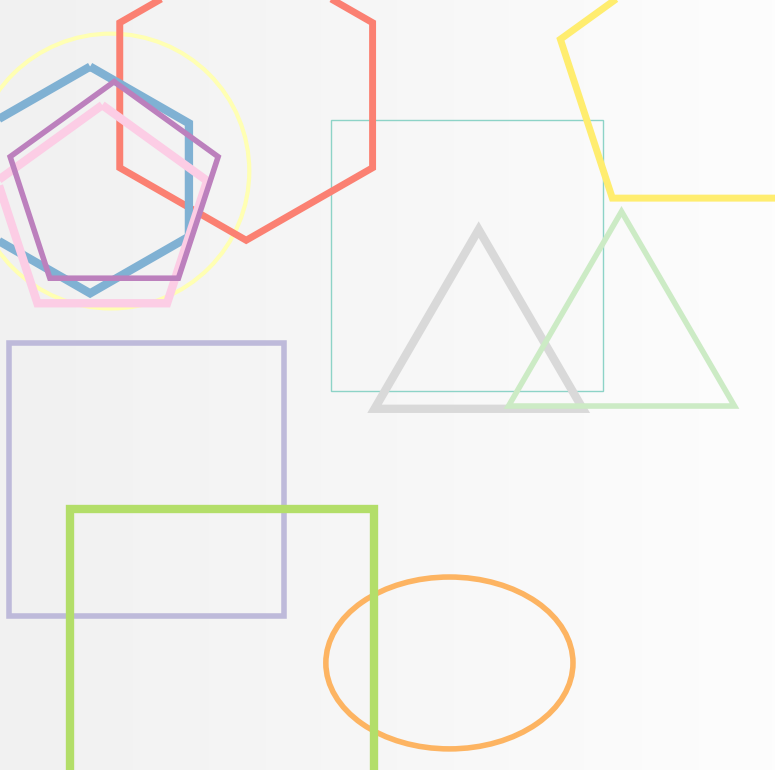[{"shape": "square", "thickness": 0.5, "radius": 0.88, "center": [0.602, 0.668]}, {"shape": "circle", "thickness": 1.5, "radius": 0.89, "center": [0.143, 0.778]}, {"shape": "square", "thickness": 2, "radius": 0.89, "center": [0.189, 0.377]}, {"shape": "hexagon", "thickness": 2.5, "radius": 0.94, "center": [0.318, 0.876]}, {"shape": "hexagon", "thickness": 3, "radius": 0.74, "center": [0.116, 0.766]}, {"shape": "oval", "thickness": 2, "radius": 0.8, "center": [0.58, 0.139]}, {"shape": "square", "thickness": 3, "radius": 0.98, "center": [0.286, 0.142]}, {"shape": "pentagon", "thickness": 3, "radius": 0.71, "center": [0.132, 0.721]}, {"shape": "triangle", "thickness": 3, "radius": 0.78, "center": [0.618, 0.547]}, {"shape": "pentagon", "thickness": 2, "radius": 0.71, "center": [0.147, 0.753]}, {"shape": "triangle", "thickness": 2, "radius": 0.84, "center": [0.802, 0.557]}, {"shape": "pentagon", "thickness": 2.5, "radius": 0.92, "center": [0.899, 0.892]}]